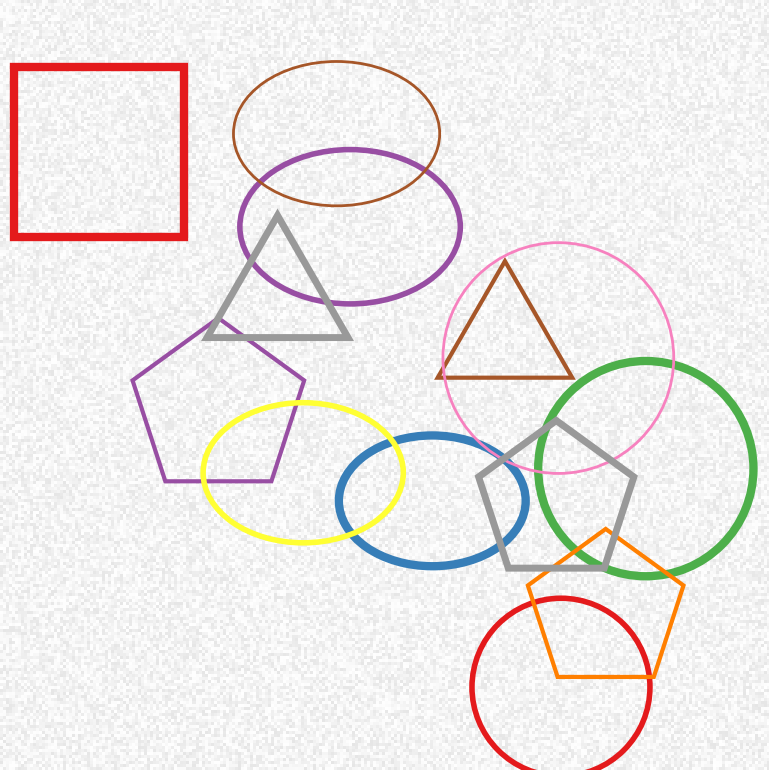[{"shape": "square", "thickness": 3, "radius": 0.55, "center": [0.129, 0.802]}, {"shape": "circle", "thickness": 2, "radius": 0.58, "center": [0.729, 0.108]}, {"shape": "oval", "thickness": 3, "radius": 0.61, "center": [0.561, 0.35]}, {"shape": "circle", "thickness": 3, "radius": 0.7, "center": [0.839, 0.391]}, {"shape": "oval", "thickness": 2, "radius": 0.72, "center": [0.455, 0.706]}, {"shape": "pentagon", "thickness": 1.5, "radius": 0.59, "center": [0.284, 0.47]}, {"shape": "pentagon", "thickness": 1.5, "radius": 0.53, "center": [0.787, 0.207]}, {"shape": "oval", "thickness": 2, "radius": 0.65, "center": [0.394, 0.386]}, {"shape": "triangle", "thickness": 1.5, "radius": 0.5, "center": [0.656, 0.56]}, {"shape": "oval", "thickness": 1, "radius": 0.67, "center": [0.437, 0.826]}, {"shape": "circle", "thickness": 1, "radius": 0.75, "center": [0.725, 0.535]}, {"shape": "pentagon", "thickness": 2.5, "radius": 0.53, "center": [0.722, 0.348]}, {"shape": "triangle", "thickness": 2.5, "radius": 0.53, "center": [0.36, 0.614]}]